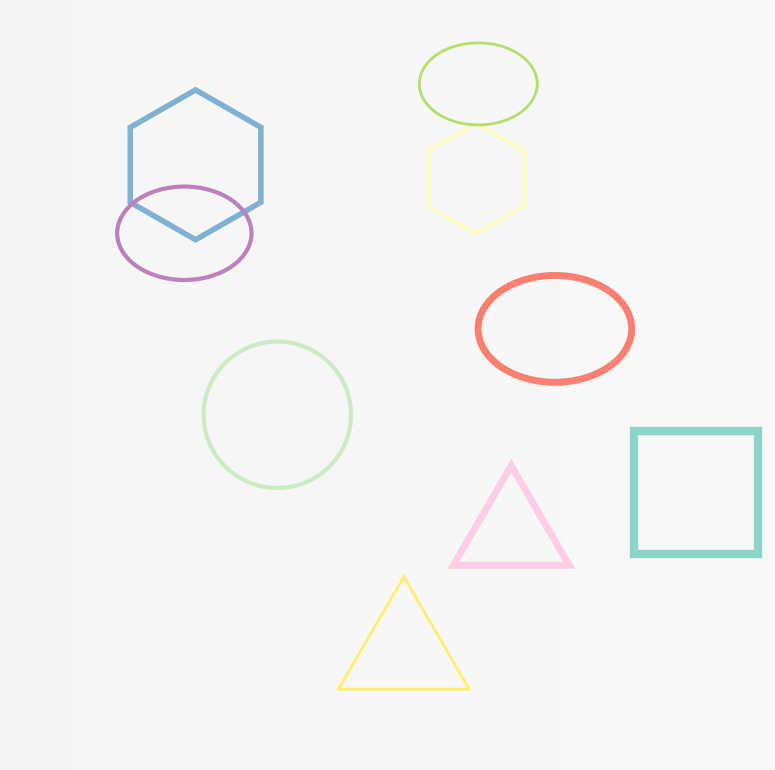[{"shape": "square", "thickness": 3, "radius": 0.4, "center": [0.898, 0.36]}, {"shape": "hexagon", "thickness": 1, "radius": 0.36, "center": [0.614, 0.768]}, {"shape": "oval", "thickness": 2.5, "radius": 0.5, "center": [0.716, 0.573]}, {"shape": "hexagon", "thickness": 2, "radius": 0.49, "center": [0.252, 0.786]}, {"shape": "oval", "thickness": 1, "radius": 0.38, "center": [0.617, 0.891]}, {"shape": "triangle", "thickness": 2.5, "radius": 0.43, "center": [0.66, 0.309]}, {"shape": "oval", "thickness": 1.5, "radius": 0.43, "center": [0.238, 0.697]}, {"shape": "circle", "thickness": 1.5, "radius": 0.48, "center": [0.358, 0.461]}, {"shape": "triangle", "thickness": 1, "radius": 0.49, "center": [0.521, 0.154]}]